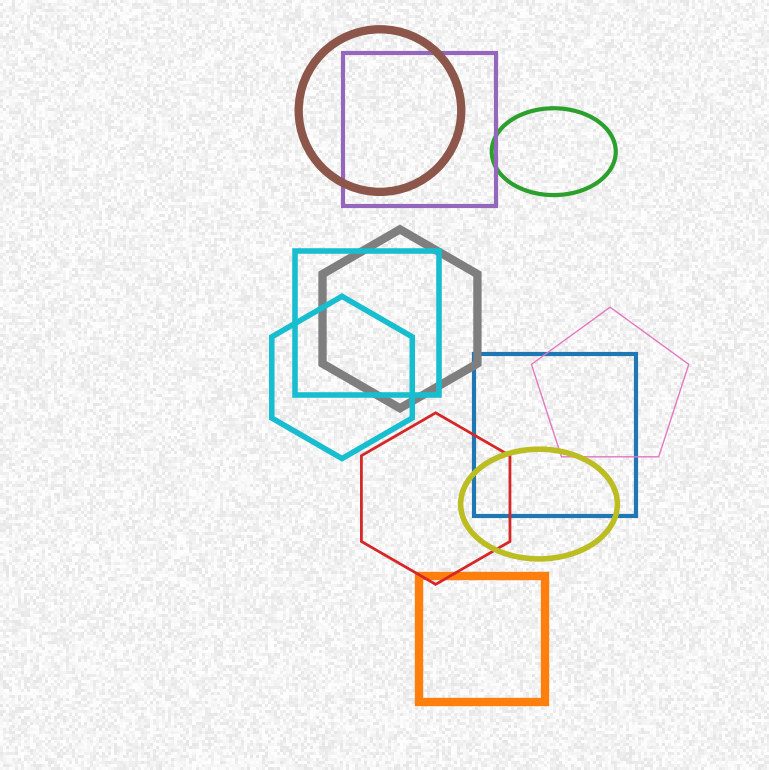[{"shape": "square", "thickness": 1.5, "radius": 0.53, "center": [0.721, 0.435]}, {"shape": "square", "thickness": 3, "radius": 0.41, "center": [0.626, 0.17]}, {"shape": "oval", "thickness": 1.5, "radius": 0.4, "center": [0.719, 0.803]}, {"shape": "hexagon", "thickness": 1, "radius": 0.56, "center": [0.566, 0.352]}, {"shape": "square", "thickness": 1.5, "radius": 0.5, "center": [0.545, 0.832]}, {"shape": "circle", "thickness": 3, "radius": 0.53, "center": [0.493, 0.856]}, {"shape": "pentagon", "thickness": 0.5, "radius": 0.54, "center": [0.792, 0.494]}, {"shape": "hexagon", "thickness": 3, "radius": 0.58, "center": [0.519, 0.586]}, {"shape": "oval", "thickness": 2, "radius": 0.51, "center": [0.7, 0.345]}, {"shape": "hexagon", "thickness": 2, "radius": 0.53, "center": [0.444, 0.51]}, {"shape": "square", "thickness": 2, "radius": 0.47, "center": [0.477, 0.581]}]